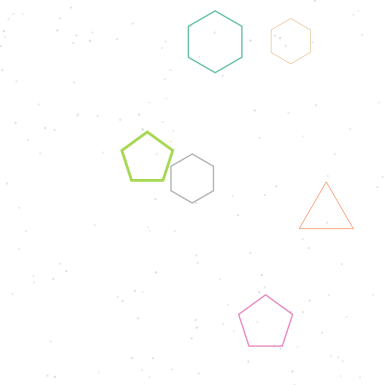[{"shape": "hexagon", "thickness": 1, "radius": 0.4, "center": [0.559, 0.891]}, {"shape": "triangle", "thickness": 0.5, "radius": 0.41, "center": [0.847, 0.446]}, {"shape": "pentagon", "thickness": 1, "radius": 0.37, "center": [0.69, 0.161]}, {"shape": "pentagon", "thickness": 2, "radius": 0.35, "center": [0.383, 0.588]}, {"shape": "hexagon", "thickness": 0.5, "radius": 0.29, "center": [0.755, 0.893]}, {"shape": "hexagon", "thickness": 1, "radius": 0.32, "center": [0.499, 0.536]}]